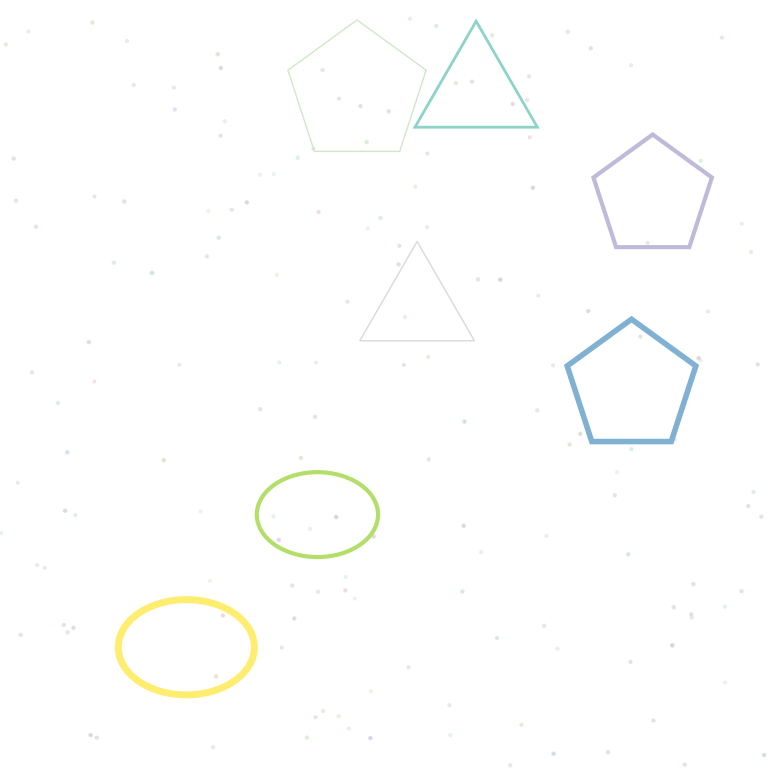[{"shape": "triangle", "thickness": 1, "radius": 0.46, "center": [0.618, 0.881]}, {"shape": "pentagon", "thickness": 1.5, "radius": 0.4, "center": [0.848, 0.744]}, {"shape": "pentagon", "thickness": 2, "radius": 0.44, "center": [0.82, 0.498]}, {"shape": "oval", "thickness": 1.5, "radius": 0.39, "center": [0.412, 0.332]}, {"shape": "triangle", "thickness": 0.5, "radius": 0.43, "center": [0.542, 0.6]}, {"shape": "pentagon", "thickness": 0.5, "radius": 0.47, "center": [0.464, 0.88]}, {"shape": "oval", "thickness": 2.5, "radius": 0.44, "center": [0.242, 0.159]}]